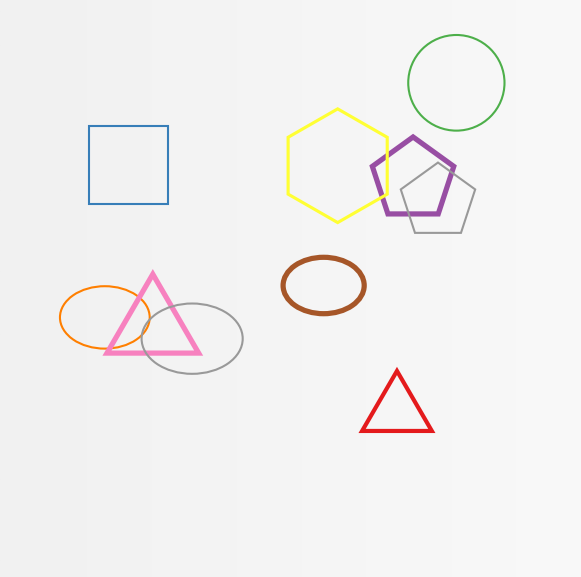[{"shape": "triangle", "thickness": 2, "radius": 0.35, "center": [0.683, 0.288]}, {"shape": "square", "thickness": 1, "radius": 0.34, "center": [0.221, 0.714]}, {"shape": "circle", "thickness": 1, "radius": 0.41, "center": [0.785, 0.856]}, {"shape": "pentagon", "thickness": 2.5, "radius": 0.37, "center": [0.711, 0.688]}, {"shape": "oval", "thickness": 1, "radius": 0.39, "center": [0.18, 0.45]}, {"shape": "hexagon", "thickness": 1.5, "radius": 0.49, "center": [0.581, 0.712]}, {"shape": "oval", "thickness": 2.5, "radius": 0.35, "center": [0.557, 0.505]}, {"shape": "triangle", "thickness": 2.5, "radius": 0.46, "center": [0.263, 0.433]}, {"shape": "pentagon", "thickness": 1, "radius": 0.34, "center": [0.754, 0.65]}, {"shape": "oval", "thickness": 1, "radius": 0.43, "center": [0.331, 0.413]}]